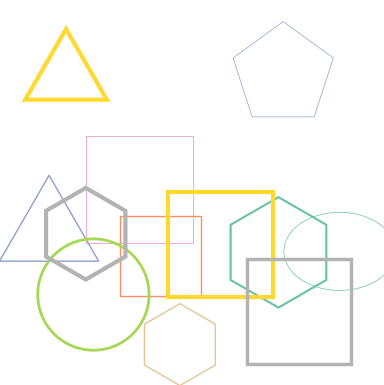[{"shape": "oval", "thickness": 0.5, "radius": 0.72, "center": [0.882, 0.347]}, {"shape": "hexagon", "thickness": 1.5, "radius": 0.72, "center": [0.723, 0.344]}, {"shape": "square", "thickness": 1, "radius": 0.52, "center": [0.416, 0.335]}, {"shape": "pentagon", "thickness": 0.5, "radius": 0.68, "center": [0.736, 0.807]}, {"shape": "triangle", "thickness": 1, "radius": 0.74, "center": [0.128, 0.396]}, {"shape": "square", "thickness": 0.5, "radius": 0.7, "center": [0.363, 0.508]}, {"shape": "circle", "thickness": 2, "radius": 0.72, "center": [0.243, 0.235]}, {"shape": "triangle", "thickness": 3, "radius": 0.61, "center": [0.172, 0.802]}, {"shape": "square", "thickness": 3, "radius": 0.68, "center": [0.574, 0.365]}, {"shape": "hexagon", "thickness": 1, "radius": 0.53, "center": [0.467, 0.105]}, {"shape": "square", "thickness": 2.5, "radius": 0.68, "center": [0.777, 0.191]}, {"shape": "hexagon", "thickness": 3, "radius": 0.59, "center": [0.223, 0.393]}]